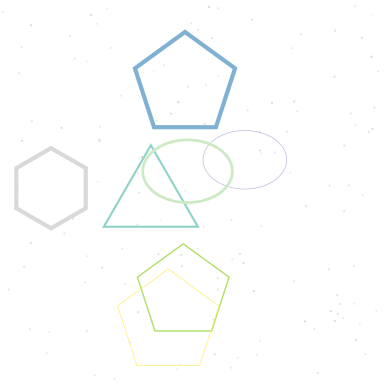[{"shape": "triangle", "thickness": 1.5, "radius": 0.71, "center": [0.392, 0.482]}, {"shape": "oval", "thickness": 0.5, "radius": 0.54, "center": [0.636, 0.585]}, {"shape": "pentagon", "thickness": 3, "radius": 0.68, "center": [0.48, 0.78]}, {"shape": "pentagon", "thickness": 1, "radius": 0.63, "center": [0.476, 0.242]}, {"shape": "hexagon", "thickness": 3, "radius": 0.52, "center": [0.133, 0.511]}, {"shape": "oval", "thickness": 2, "radius": 0.58, "center": [0.487, 0.555]}, {"shape": "pentagon", "thickness": 0.5, "radius": 0.69, "center": [0.437, 0.163]}]